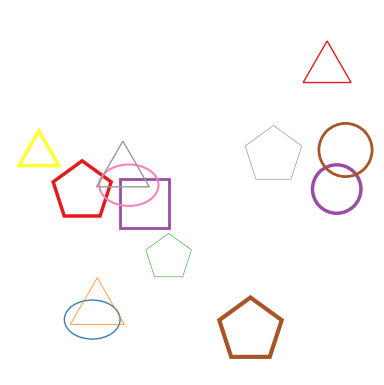[{"shape": "triangle", "thickness": 1, "radius": 0.36, "center": [0.85, 0.822]}, {"shape": "pentagon", "thickness": 2.5, "radius": 0.4, "center": [0.213, 0.503]}, {"shape": "oval", "thickness": 1, "radius": 0.36, "center": [0.24, 0.17]}, {"shape": "pentagon", "thickness": 0.5, "radius": 0.31, "center": [0.438, 0.332]}, {"shape": "circle", "thickness": 2.5, "radius": 0.31, "center": [0.875, 0.509]}, {"shape": "square", "thickness": 2, "radius": 0.32, "center": [0.375, 0.471]}, {"shape": "triangle", "thickness": 0.5, "radius": 0.4, "center": [0.253, 0.198]}, {"shape": "triangle", "thickness": 2.5, "radius": 0.3, "center": [0.101, 0.6]}, {"shape": "circle", "thickness": 2, "radius": 0.35, "center": [0.897, 0.61]}, {"shape": "pentagon", "thickness": 3, "radius": 0.43, "center": [0.651, 0.142]}, {"shape": "oval", "thickness": 1.5, "radius": 0.38, "center": [0.335, 0.519]}, {"shape": "pentagon", "thickness": 0.5, "radius": 0.39, "center": [0.71, 0.597]}, {"shape": "triangle", "thickness": 1, "radius": 0.4, "center": [0.319, 0.554]}]